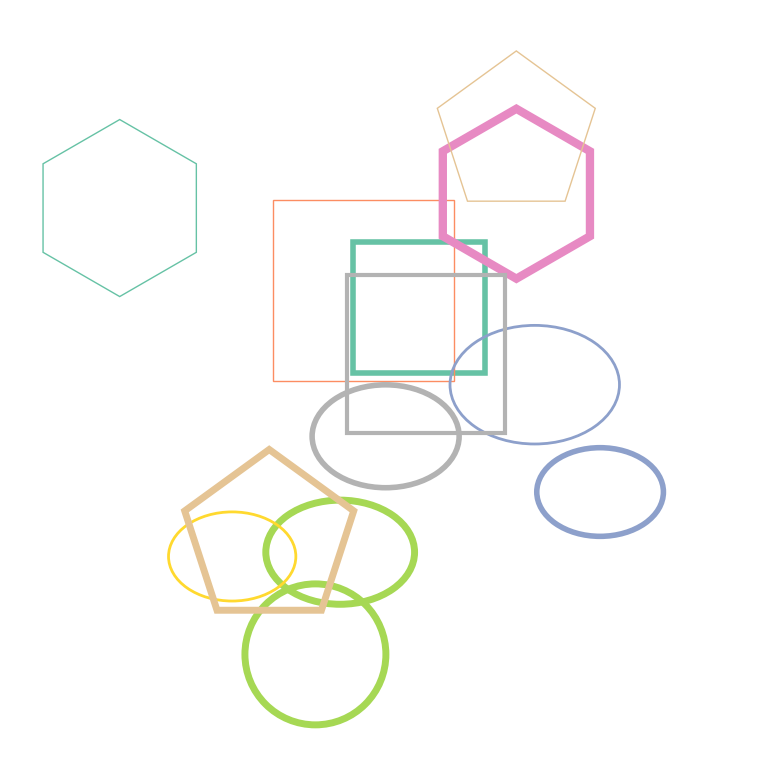[{"shape": "hexagon", "thickness": 0.5, "radius": 0.57, "center": [0.155, 0.73]}, {"shape": "square", "thickness": 2, "radius": 0.43, "center": [0.544, 0.601]}, {"shape": "square", "thickness": 0.5, "radius": 0.59, "center": [0.472, 0.623]}, {"shape": "oval", "thickness": 2, "radius": 0.41, "center": [0.779, 0.361]}, {"shape": "oval", "thickness": 1, "radius": 0.55, "center": [0.694, 0.5]}, {"shape": "hexagon", "thickness": 3, "radius": 0.55, "center": [0.671, 0.748]}, {"shape": "oval", "thickness": 2.5, "radius": 0.48, "center": [0.442, 0.283]}, {"shape": "circle", "thickness": 2.5, "radius": 0.46, "center": [0.41, 0.15]}, {"shape": "oval", "thickness": 1, "radius": 0.41, "center": [0.302, 0.277]}, {"shape": "pentagon", "thickness": 0.5, "radius": 0.54, "center": [0.671, 0.826]}, {"shape": "pentagon", "thickness": 2.5, "radius": 0.58, "center": [0.35, 0.301]}, {"shape": "square", "thickness": 1.5, "radius": 0.51, "center": [0.553, 0.54]}, {"shape": "oval", "thickness": 2, "radius": 0.48, "center": [0.501, 0.433]}]